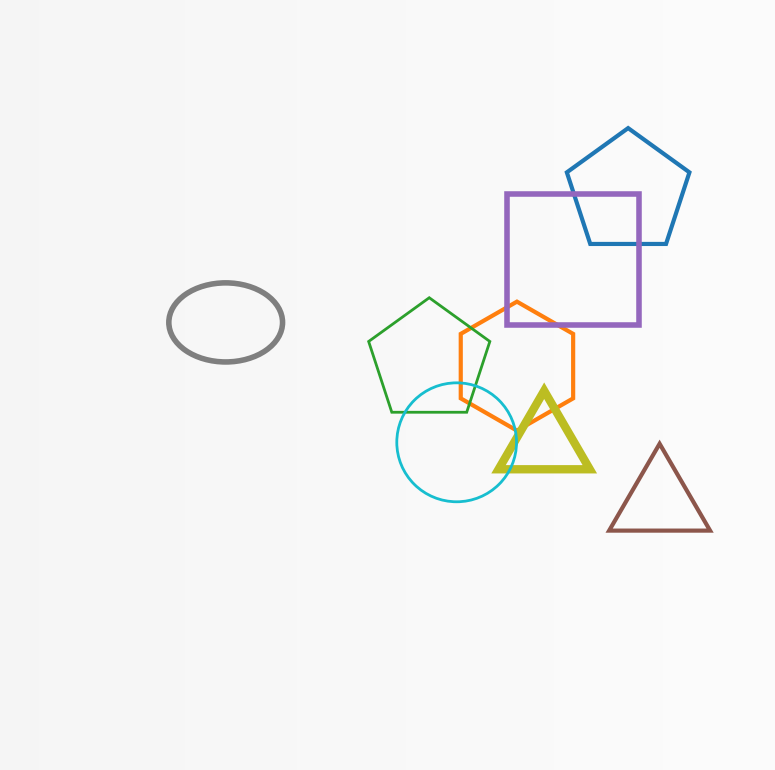[{"shape": "pentagon", "thickness": 1.5, "radius": 0.42, "center": [0.811, 0.75]}, {"shape": "hexagon", "thickness": 1.5, "radius": 0.42, "center": [0.667, 0.525]}, {"shape": "pentagon", "thickness": 1, "radius": 0.41, "center": [0.554, 0.531]}, {"shape": "square", "thickness": 2, "radius": 0.43, "center": [0.739, 0.663]}, {"shape": "triangle", "thickness": 1.5, "radius": 0.38, "center": [0.851, 0.348]}, {"shape": "oval", "thickness": 2, "radius": 0.37, "center": [0.291, 0.581]}, {"shape": "triangle", "thickness": 3, "radius": 0.34, "center": [0.702, 0.425]}, {"shape": "circle", "thickness": 1, "radius": 0.39, "center": [0.589, 0.426]}]